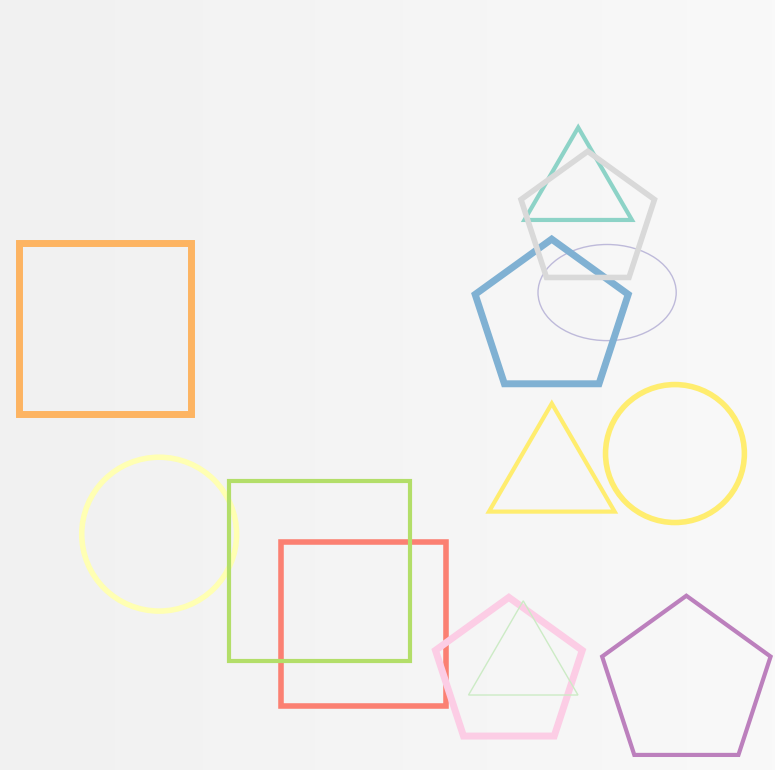[{"shape": "triangle", "thickness": 1.5, "radius": 0.4, "center": [0.746, 0.754]}, {"shape": "circle", "thickness": 2, "radius": 0.5, "center": [0.205, 0.306]}, {"shape": "oval", "thickness": 0.5, "radius": 0.45, "center": [0.783, 0.62]}, {"shape": "square", "thickness": 2, "radius": 0.53, "center": [0.469, 0.19]}, {"shape": "pentagon", "thickness": 2.5, "radius": 0.52, "center": [0.712, 0.586]}, {"shape": "square", "thickness": 2.5, "radius": 0.56, "center": [0.136, 0.574]}, {"shape": "square", "thickness": 1.5, "radius": 0.58, "center": [0.412, 0.258]}, {"shape": "pentagon", "thickness": 2.5, "radius": 0.5, "center": [0.657, 0.125]}, {"shape": "pentagon", "thickness": 2, "radius": 0.45, "center": [0.758, 0.713]}, {"shape": "pentagon", "thickness": 1.5, "radius": 0.57, "center": [0.886, 0.112]}, {"shape": "triangle", "thickness": 0.5, "radius": 0.41, "center": [0.675, 0.138]}, {"shape": "triangle", "thickness": 1.5, "radius": 0.47, "center": [0.712, 0.382]}, {"shape": "circle", "thickness": 2, "radius": 0.45, "center": [0.871, 0.411]}]